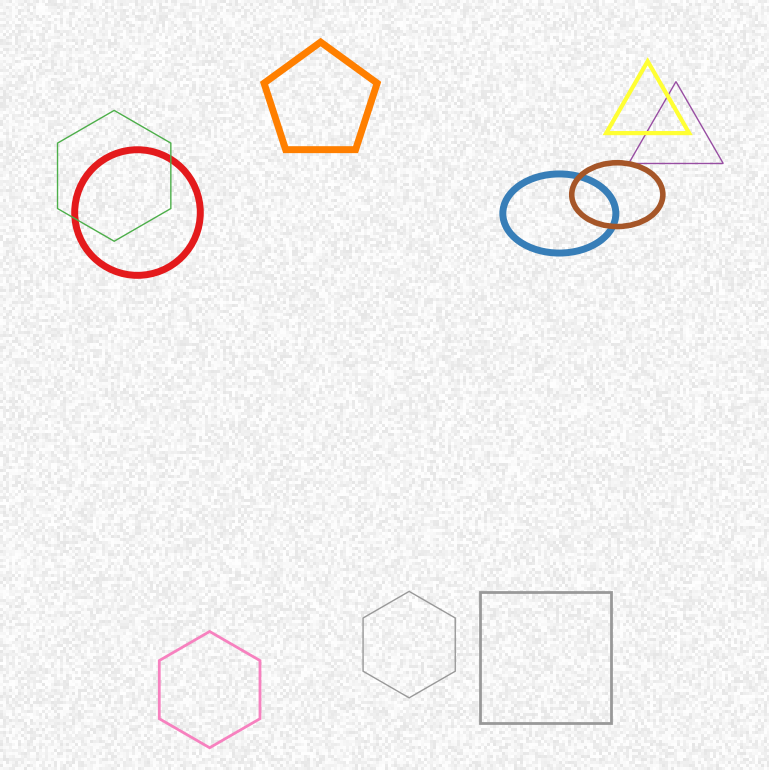[{"shape": "circle", "thickness": 2.5, "radius": 0.41, "center": [0.179, 0.724]}, {"shape": "oval", "thickness": 2.5, "radius": 0.37, "center": [0.726, 0.723]}, {"shape": "hexagon", "thickness": 0.5, "radius": 0.42, "center": [0.148, 0.772]}, {"shape": "triangle", "thickness": 0.5, "radius": 0.35, "center": [0.878, 0.823]}, {"shape": "pentagon", "thickness": 2.5, "radius": 0.39, "center": [0.416, 0.868]}, {"shape": "triangle", "thickness": 1.5, "radius": 0.31, "center": [0.841, 0.858]}, {"shape": "oval", "thickness": 2, "radius": 0.3, "center": [0.802, 0.747]}, {"shape": "hexagon", "thickness": 1, "radius": 0.38, "center": [0.272, 0.104]}, {"shape": "square", "thickness": 1, "radius": 0.43, "center": [0.708, 0.146]}, {"shape": "hexagon", "thickness": 0.5, "radius": 0.35, "center": [0.531, 0.163]}]